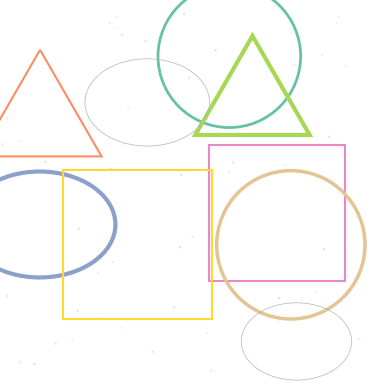[{"shape": "circle", "thickness": 2, "radius": 0.93, "center": [0.596, 0.854]}, {"shape": "triangle", "thickness": 1.5, "radius": 0.92, "center": [0.104, 0.686]}, {"shape": "oval", "thickness": 3, "radius": 0.98, "center": [0.103, 0.417]}, {"shape": "square", "thickness": 1.5, "radius": 0.88, "center": [0.719, 0.446]}, {"shape": "triangle", "thickness": 3, "radius": 0.86, "center": [0.656, 0.735]}, {"shape": "square", "thickness": 1.5, "radius": 0.97, "center": [0.358, 0.364]}, {"shape": "circle", "thickness": 2.5, "radius": 0.96, "center": [0.755, 0.364]}, {"shape": "oval", "thickness": 0.5, "radius": 0.81, "center": [0.382, 0.734]}, {"shape": "oval", "thickness": 0.5, "radius": 0.72, "center": [0.77, 0.113]}]